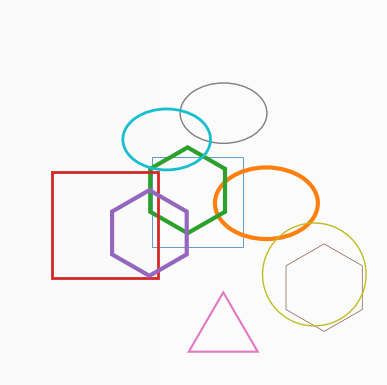[{"shape": "square", "thickness": 0.5, "radius": 0.58, "center": [0.51, 0.476]}, {"shape": "oval", "thickness": 3, "radius": 0.66, "center": [0.687, 0.472]}, {"shape": "hexagon", "thickness": 3, "radius": 0.56, "center": [0.484, 0.506]}, {"shape": "square", "thickness": 2, "radius": 0.68, "center": [0.271, 0.416]}, {"shape": "hexagon", "thickness": 3, "radius": 0.56, "center": [0.386, 0.395]}, {"shape": "hexagon", "thickness": 0.5, "radius": 0.57, "center": [0.837, 0.253]}, {"shape": "triangle", "thickness": 1.5, "radius": 0.51, "center": [0.576, 0.138]}, {"shape": "oval", "thickness": 1, "radius": 0.56, "center": [0.577, 0.706]}, {"shape": "circle", "thickness": 1, "radius": 0.67, "center": [0.811, 0.287]}, {"shape": "oval", "thickness": 2, "radius": 0.57, "center": [0.43, 0.638]}]